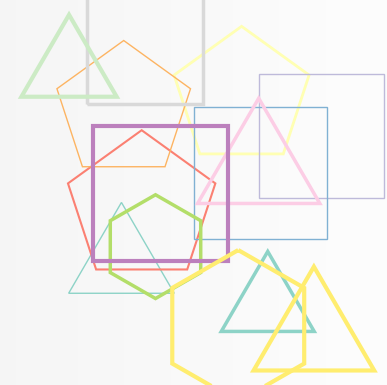[{"shape": "triangle", "thickness": 2.5, "radius": 0.69, "center": [0.691, 0.208]}, {"shape": "triangle", "thickness": 1, "radius": 0.79, "center": [0.313, 0.317]}, {"shape": "pentagon", "thickness": 2, "radius": 0.92, "center": [0.623, 0.748]}, {"shape": "square", "thickness": 1, "radius": 0.8, "center": [0.83, 0.647]}, {"shape": "pentagon", "thickness": 1.5, "radius": 1.0, "center": [0.366, 0.462]}, {"shape": "square", "thickness": 1, "radius": 0.86, "center": [0.671, 0.55]}, {"shape": "pentagon", "thickness": 1, "radius": 0.91, "center": [0.319, 0.714]}, {"shape": "hexagon", "thickness": 2.5, "radius": 0.67, "center": [0.401, 0.359]}, {"shape": "triangle", "thickness": 2.5, "radius": 0.91, "center": [0.668, 0.563]}, {"shape": "square", "thickness": 2.5, "radius": 0.75, "center": [0.374, 0.882]}, {"shape": "square", "thickness": 3, "radius": 0.88, "center": [0.414, 0.498]}, {"shape": "triangle", "thickness": 3, "radius": 0.71, "center": [0.178, 0.82]}, {"shape": "hexagon", "thickness": 3, "radius": 0.98, "center": [0.615, 0.154]}, {"shape": "triangle", "thickness": 3, "radius": 0.9, "center": [0.81, 0.128]}]